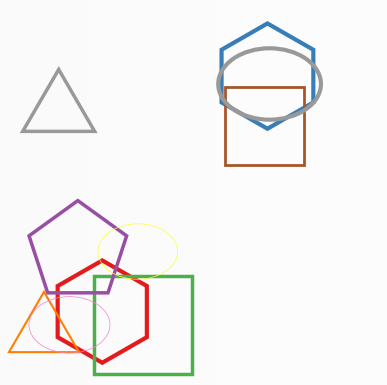[{"shape": "hexagon", "thickness": 3, "radius": 0.66, "center": [0.264, 0.191]}, {"shape": "hexagon", "thickness": 3, "radius": 0.68, "center": [0.69, 0.802]}, {"shape": "square", "thickness": 2.5, "radius": 0.64, "center": [0.369, 0.156]}, {"shape": "pentagon", "thickness": 2.5, "radius": 0.66, "center": [0.201, 0.347]}, {"shape": "triangle", "thickness": 1.5, "radius": 0.52, "center": [0.114, 0.138]}, {"shape": "oval", "thickness": 0.5, "radius": 0.51, "center": [0.355, 0.347]}, {"shape": "square", "thickness": 2, "radius": 0.51, "center": [0.683, 0.673]}, {"shape": "oval", "thickness": 0.5, "radius": 0.52, "center": [0.179, 0.156]}, {"shape": "oval", "thickness": 3, "radius": 0.66, "center": [0.696, 0.782]}, {"shape": "triangle", "thickness": 2.5, "radius": 0.54, "center": [0.151, 0.712]}]